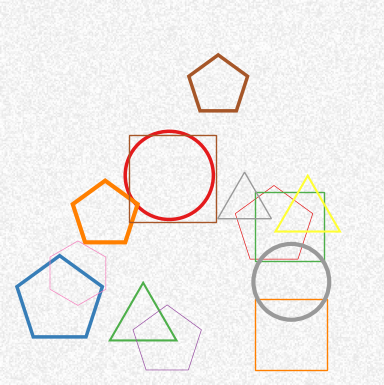[{"shape": "circle", "thickness": 2.5, "radius": 0.57, "center": [0.44, 0.544]}, {"shape": "pentagon", "thickness": 0.5, "radius": 0.53, "center": [0.712, 0.412]}, {"shape": "pentagon", "thickness": 2.5, "radius": 0.58, "center": [0.155, 0.219]}, {"shape": "triangle", "thickness": 1.5, "radius": 0.5, "center": [0.372, 0.166]}, {"shape": "square", "thickness": 1, "radius": 0.45, "center": [0.752, 0.412]}, {"shape": "pentagon", "thickness": 0.5, "radius": 0.47, "center": [0.434, 0.115]}, {"shape": "pentagon", "thickness": 3, "radius": 0.44, "center": [0.273, 0.442]}, {"shape": "square", "thickness": 1, "radius": 0.46, "center": [0.756, 0.132]}, {"shape": "triangle", "thickness": 1.5, "radius": 0.48, "center": [0.799, 0.447]}, {"shape": "square", "thickness": 1, "radius": 0.57, "center": [0.449, 0.536]}, {"shape": "pentagon", "thickness": 2.5, "radius": 0.4, "center": [0.567, 0.777]}, {"shape": "hexagon", "thickness": 0.5, "radius": 0.42, "center": [0.202, 0.29]}, {"shape": "triangle", "thickness": 1, "radius": 0.4, "center": [0.635, 0.472]}, {"shape": "circle", "thickness": 3, "radius": 0.49, "center": [0.757, 0.268]}]